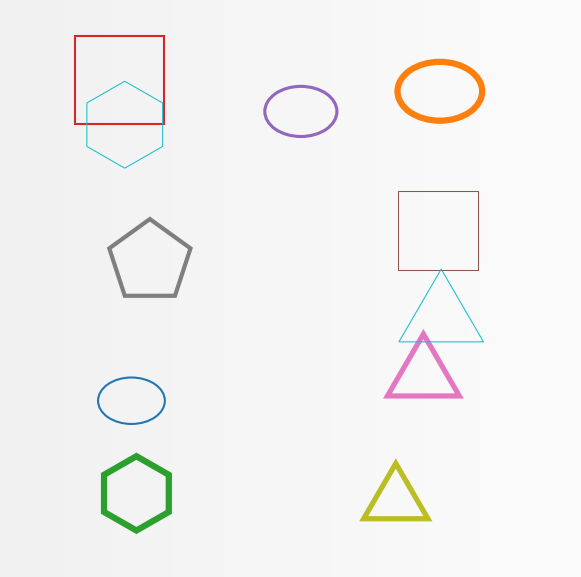[{"shape": "oval", "thickness": 1, "radius": 0.29, "center": [0.226, 0.305]}, {"shape": "oval", "thickness": 3, "radius": 0.36, "center": [0.757, 0.841]}, {"shape": "hexagon", "thickness": 3, "radius": 0.32, "center": [0.235, 0.145]}, {"shape": "square", "thickness": 1, "radius": 0.38, "center": [0.205, 0.861]}, {"shape": "oval", "thickness": 1.5, "radius": 0.31, "center": [0.518, 0.806]}, {"shape": "square", "thickness": 0.5, "radius": 0.34, "center": [0.754, 0.6]}, {"shape": "triangle", "thickness": 2.5, "radius": 0.36, "center": [0.728, 0.349]}, {"shape": "pentagon", "thickness": 2, "radius": 0.37, "center": [0.258, 0.546]}, {"shape": "triangle", "thickness": 2.5, "radius": 0.32, "center": [0.681, 0.133]}, {"shape": "triangle", "thickness": 0.5, "radius": 0.42, "center": [0.759, 0.449]}, {"shape": "hexagon", "thickness": 0.5, "radius": 0.38, "center": [0.215, 0.783]}]